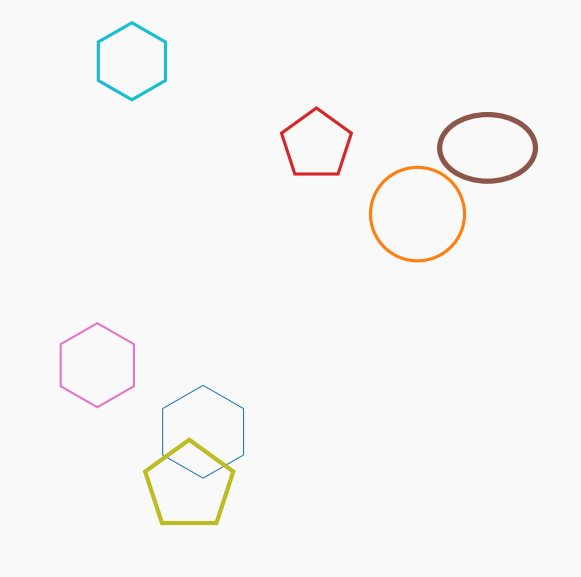[{"shape": "hexagon", "thickness": 0.5, "radius": 0.4, "center": [0.349, 0.251]}, {"shape": "circle", "thickness": 1.5, "radius": 0.4, "center": [0.718, 0.628]}, {"shape": "pentagon", "thickness": 1.5, "radius": 0.32, "center": [0.544, 0.749]}, {"shape": "oval", "thickness": 2.5, "radius": 0.41, "center": [0.839, 0.743]}, {"shape": "hexagon", "thickness": 1, "radius": 0.36, "center": [0.167, 0.367]}, {"shape": "pentagon", "thickness": 2, "radius": 0.4, "center": [0.326, 0.158]}, {"shape": "hexagon", "thickness": 1.5, "radius": 0.33, "center": [0.227, 0.893]}]